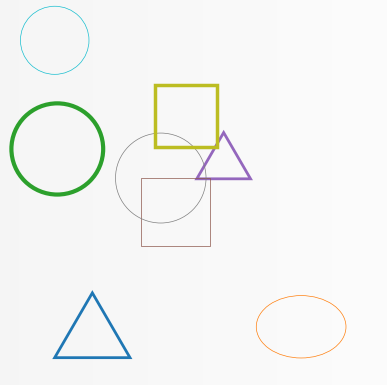[{"shape": "triangle", "thickness": 2, "radius": 0.56, "center": [0.238, 0.127]}, {"shape": "oval", "thickness": 0.5, "radius": 0.58, "center": [0.777, 0.151]}, {"shape": "circle", "thickness": 3, "radius": 0.59, "center": [0.148, 0.613]}, {"shape": "triangle", "thickness": 2, "radius": 0.4, "center": [0.577, 0.576]}, {"shape": "square", "thickness": 0.5, "radius": 0.45, "center": [0.454, 0.449]}, {"shape": "circle", "thickness": 0.5, "radius": 0.58, "center": [0.415, 0.538]}, {"shape": "square", "thickness": 2.5, "radius": 0.4, "center": [0.48, 0.699]}, {"shape": "circle", "thickness": 0.5, "radius": 0.44, "center": [0.141, 0.895]}]